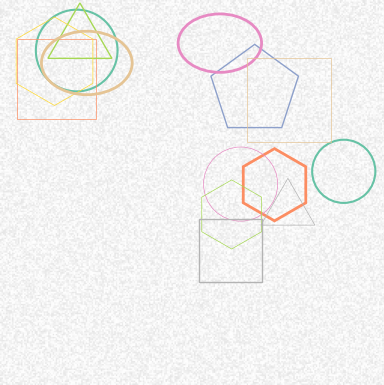[{"shape": "circle", "thickness": 1.5, "radius": 0.41, "center": [0.893, 0.555]}, {"shape": "circle", "thickness": 1.5, "radius": 0.53, "center": [0.199, 0.869]}, {"shape": "square", "thickness": 0.5, "radius": 0.52, "center": [0.146, 0.795]}, {"shape": "hexagon", "thickness": 2, "radius": 0.47, "center": [0.713, 0.52]}, {"shape": "pentagon", "thickness": 1, "radius": 0.6, "center": [0.662, 0.765]}, {"shape": "circle", "thickness": 0.5, "radius": 0.48, "center": [0.625, 0.522]}, {"shape": "oval", "thickness": 2, "radius": 0.54, "center": [0.571, 0.888]}, {"shape": "hexagon", "thickness": 0.5, "radius": 0.45, "center": [0.602, 0.443]}, {"shape": "triangle", "thickness": 1, "radius": 0.48, "center": [0.208, 0.896]}, {"shape": "hexagon", "thickness": 0.5, "radius": 0.58, "center": [0.142, 0.841]}, {"shape": "oval", "thickness": 2, "radius": 0.59, "center": [0.225, 0.836]}, {"shape": "square", "thickness": 0.5, "radius": 0.55, "center": [0.75, 0.741]}, {"shape": "triangle", "thickness": 0.5, "radius": 0.41, "center": [0.748, 0.456]}, {"shape": "square", "thickness": 1, "radius": 0.41, "center": [0.599, 0.35]}]